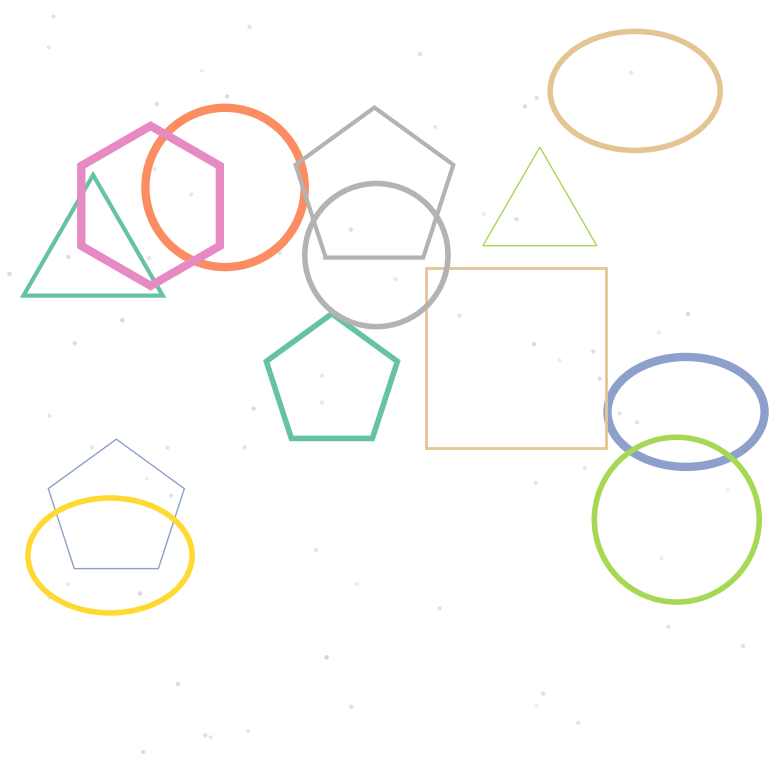[{"shape": "pentagon", "thickness": 2, "radius": 0.45, "center": [0.431, 0.503]}, {"shape": "triangle", "thickness": 1.5, "radius": 0.52, "center": [0.121, 0.668]}, {"shape": "circle", "thickness": 3, "radius": 0.52, "center": [0.292, 0.757]}, {"shape": "pentagon", "thickness": 0.5, "radius": 0.46, "center": [0.151, 0.337]}, {"shape": "oval", "thickness": 3, "radius": 0.51, "center": [0.891, 0.465]}, {"shape": "hexagon", "thickness": 3, "radius": 0.52, "center": [0.196, 0.733]}, {"shape": "triangle", "thickness": 0.5, "radius": 0.43, "center": [0.701, 0.724]}, {"shape": "circle", "thickness": 2, "radius": 0.54, "center": [0.879, 0.325]}, {"shape": "oval", "thickness": 2, "radius": 0.53, "center": [0.143, 0.279]}, {"shape": "square", "thickness": 1, "radius": 0.58, "center": [0.671, 0.535]}, {"shape": "oval", "thickness": 2, "radius": 0.55, "center": [0.825, 0.882]}, {"shape": "circle", "thickness": 2, "radius": 0.46, "center": [0.489, 0.669]}, {"shape": "pentagon", "thickness": 1.5, "radius": 0.54, "center": [0.486, 0.753]}]